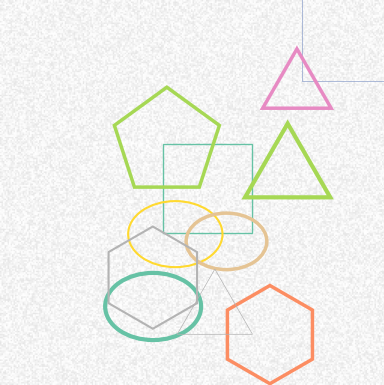[{"shape": "square", "thickness": 1, "radius": 0.58, "center": [0.539, 0.51]}, {"shape": "oval", "thickness": 3, "radius": 0.62, "center": [0.398, 0.204]}, {"shape": "hexagon", "thickness": 2.5, "radius": 0.64, "center": [0.701, 0.131]}, {"shape": "square", "thickness": 0.5, "radius": 0.53, "center": [0.892, 0.897]}, {"shape": "triangle", "thickness": 2.5, "radius": 0.51, "center": [0.771, 0.77]}, {"shape": "triangle", "thickness": 3, "radius": 0.64, "center": [0.747, 0.551]}, {"shape": "pentagon", "thickness": 2.5, "radius": 0.72, "center": [0.433, 0.63]}, {"shape": "oval", "thickness": 1.5, "radius": 0.61, "center": [0.455, 0.392]}, {"shape": "oval", "thickness": 2.5, "radius": 0.52, "center": [0.588, 0.373]}, {"shape": "hexagon", "thickness": 1.5, "radius": 0.66, "center": [0.397, 0.279]}, {"shape": "triangle", "thickness": 0.5, "radius": 0.56, "center": [0.558, 0.188]}]